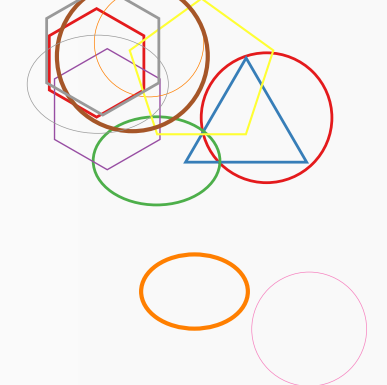[{"shape": "hexagon", "thickness": 2, "radius": 0.7, "center": [0.249, 0.837]}, {"shape": "circle", "thickness": 2, "radius": 0.84, "center": [0.688, 0.694]}, {"shape": "triangle", "thickness": 2, "radius": 0.9, "center": [0.635, 0.669]}, {"shape": "oval", "thickness": 2, "radius": 0.82, "center": [0.404, 0.582]}, {"shape": "hexagon", "thickness": 1, "radius": 0.79, "center": [0.277, 0.716]}, {"shape": "circle", "thickness": 0.5, "radius": 0.71, "center": [0.385, 0.89]}, {"shape": "oval", "thickness": 3, "radius": 0.69, "center": [0.502, 0.243]}, {"shape": "pentagon", "thickness": 1.5, "radius": 0.97, "center": [0.52, 0.809]}, {"shape": "circle", "thickness": 3, "radius": 0.97, "center": [0.341, 0.854]}, {"shape": "circle", "thickness": 0.5, "radius": 0.74, "center": [0.798, 0.145]}, {"shape": "hexagon", "thickness": 2, "radius": 0.84, "center": [0.265, 0.868]}, {"shape": "oval", "thickness": 0.5, "radius": 0.91, "center": [0.252, 0.781]}]